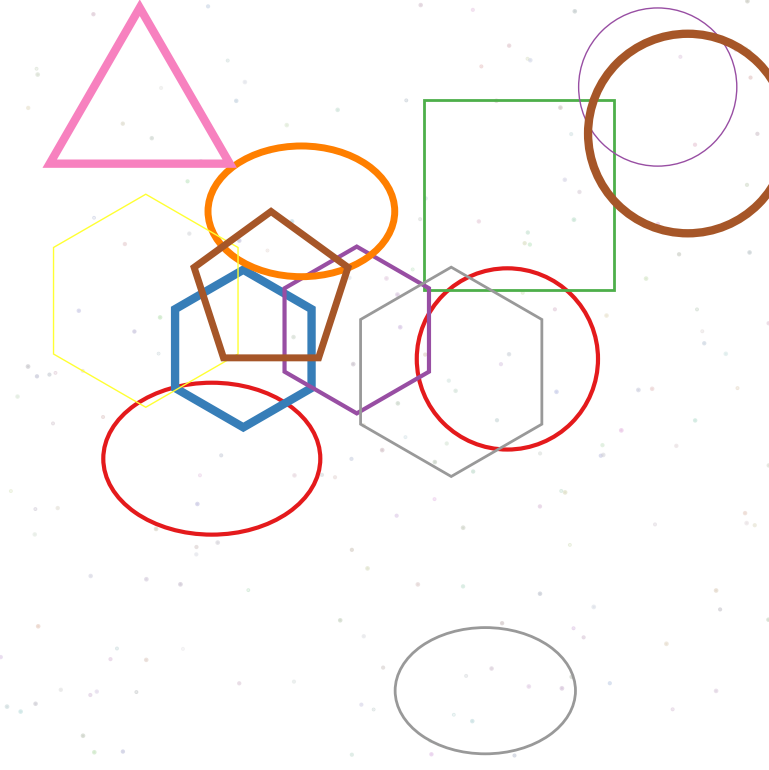[{"shape": "oval", "thickness": 1.5, "radius": 0.7, "center": [0.275, 0.404]}, {"shape": "circle", "thickness": 1.5, "radius": 0.59, "center": [0.659, 0.534]}, {"shape": "hexagon", "thickness": 3, "radius": 0.51, "center": [0.316, 0.547]}, {"shape": "square", "thickness": 1, "radius": 0.62, "center": [0.674, 0.747]}, {"shape": "circle", "thickness": 0.5, "radius": 0.51, "center": [0.854, 0.887]}, {"shape": "hexagon", "thickness": 1.5, "radius": 0.54, "center": [0.463, 0.571]}, {"shape": "oval", "thickness": 2.5, "radius": 0.61, "center": [0.391, 0.726]}, {"shape": "hexagon", "thickness": 0.5, "radius": 0.69, "center": [0.189, 0.609]}, {"shape": "circle", "thickness": 3, "radius": 0.65, "center": [0.893, 0.827]}, {"shape": "pentagon", "thickness": 2.5, "radius": 0.53, "center": [0.352, 0.62]}, {"shape": "triangle", "thickness": 3, "radius": 0.67, "center": [0.181, 0.855]}, {"shape": "oval", "thickness": 1, "radius": 0.59, "center": [0.63, 0.103]}, {"shape": "hexagon", "thickness": 1, "radius": 0.68, "center": [0.586, 0.517]}]